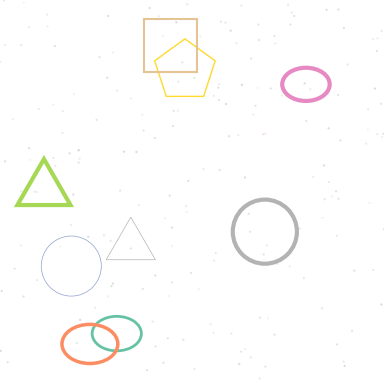[{"shape": "oval", "thickness": 2, "radius": 0.32, "center": [0.303, 0.134]}, {"shape": "oval", "thickness": 2.5, "radius": 0.36, "center": [0.233, 0.107]}, {"shape": "circle", "thickness": 0.5, "radius": 0.39, "center": [0.185, 0.309]}, {"shape": "oval", "thickness": 3, "radius": 0.31, "center": [0.795, 0.781]}, {"shape": "triangle", "thickness": 3, "radius": 0.4, "center": [0.114, 0.507]}, {"shape": "pentagon", "thickness": 1, "radius": 0.41, "center": [0.48, 0.816]}, {"shape": "square", "thickness": 1.5, "radius": 0.34, "center": [0.443, 0.882]}, {"shape": "triangle", "thickness": 0.5, "radius": 0.37, "center": [0.34, 0.362]}, {"shape": "circle", "thickness": 3, "radius": 0.42, "center": [0.688, 0.398]}]